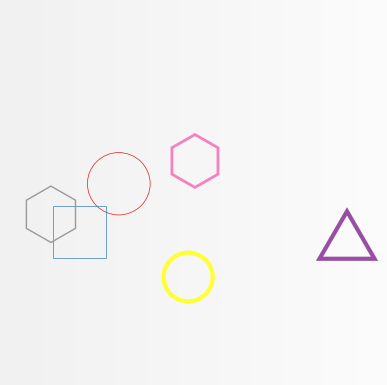[{"shape": "circle", "thickness": 0.5, "radius": 0.4, "center": [0.307, 0.523]}, {"shape": "square", "thickness": 0.5, "radius": 0.34, "center": [0.205, 0.399]}, {"shape": "triangle", "thickness": 3, "radius": 0.41, "center": [0.895, 0.369]}, {"shape": "circle", "thickness": 3, "radius": 0.32, "center": [0.486, 0.28]}, {"shape": "hexagon", "thickness": 2, "radius": 0.34, "center": [0.503, 0.582]}, {"shape": "hexagon", "thickness": 1, "radius": 0.37, "center": [0.131, 0.443]}]